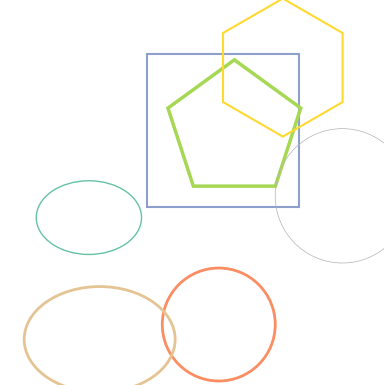[{"shape": "oval", "thickness": 1, "radius": 0.68, "center": [0.231, 0.435]}, {"shape": "circle", "thickness": 2, "radius": 0.73, "center": [0.568, 0.157]}, {"shape": "square", "thickness": 1.5, "radius": 0.99, "center": [0.579, 0.661]}, {"shape": "pentagon", "thickness": 2.5, "radius": 0.91, "center": [0.609, 0.663]}, {"shape": "hexagon", "thickness": 1.5, "radius": 0.9, "center": [0.735, 0.825]}, {"shape": "oval", "thickness": 2, "radius": 0.98, "center": [0.259, 0.118]}, {"shape": "circle", "thickness": 0.5, "radius": 0.87, "center": [0.889, 0.491]}]